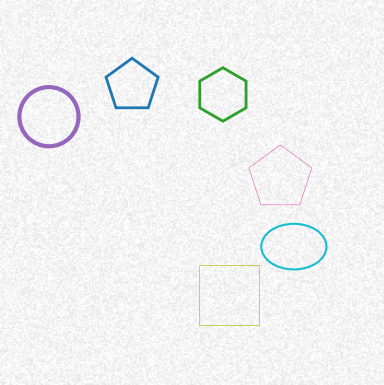[{"shape": "pentagon", "thickness": 2, "radius": 0.36, "center": [0.343, 0.778]}, {"shape": "hexagon", "thickness": 2, "radius": 0.35, "center": [0.579, 0.755]}, {"shape": "circle", "thickness": 3, "radius": 0.38, "center": [0.127, 0.697]}, {"shape": "pentagon", "thickness": 0.5, "radius": 0.43, "center": [0.728, 0.538]}, {"shape": "square", "thickness": 0.5, "radius": 0.39, "center": [0.594, 0.233]}, {"shape": "oval", "thickness": 1.5, "radius": 0.42, "center": [0.763, 0.359]}]